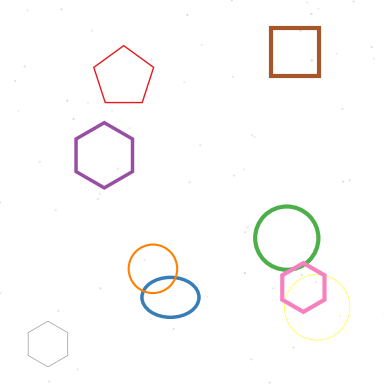[{"shape": "pentagon", "thickness": 1, "radius": 0.41, "center": [0.321, 0.8]}, {"shape": "oval", "thickness": 2.5, "radius": 0.37, "center": [0.443, 0.228]}, {"shape": "circle", "thickness": 3, "radius": 0.41, "center": [0.745, 0.381]}, {"shape": "hexagon", "thickness": 2.5, "radius": 0.42, "center": [0.271, 0.597]}, {"shape": "circle", "thickness": 1.5, "radius": 0.32, "center": [0.397, 0.302]}, {"shape": "circle", "thickness": 0.5, "radius": 0.43, "center": [0.824, 0.202]}, {"shape": "square", "thickness": 3, "radius": 0.31, "center": [0.765, 0.865]}, {"shape": "hexagon", "thickness": 3, "radius": 0.32, "center": [0.788, 0.253]}, {"shape": "hexagon", "thickness": 0.5, "radius": 0.3, "center": [0.125, 0.106]}]